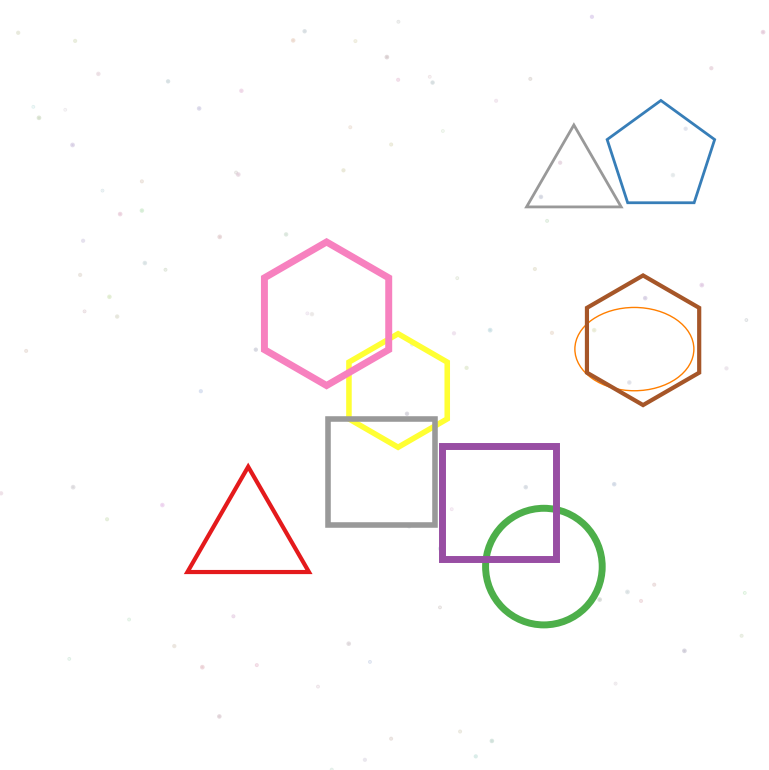[{"shape": "triangle", "thickness": 1.5, "radius": 0.46, "center": [0.322, 0.303]}, {"shape": "pentagon", "thickness": 1, "radius": 0.37, "center": [0.858, 0.796]}, {"shape": "circle", "thickness": 2.5, "radius": 0.38, "center": [0.706, 0.264]}, {"shape": "square", "thickness": 2.5, "radius": 0.37, "center": [0.648, 0.347]}, {"shape": "oval", "thickness": 0.5, "radius": 0.39, "center": [0.824, 0.547]}, {"shape": "hexagon", "thickness": 2, "radius": 0.37, "center": [0.517, 0.493]}, {"shape": "hexagon", "thickness": 1.5, "radius": 0.42, "center": [0.835, 0.558]}, {"shape": "hexagon", "thickness": 2.5, "radius": 0.47, "center": [0.424, 0.593]}, {"shape": "triangle", "thickness": 1, "radius": 0.35, "center": [0.745, 0.767]}, {"shape": "square", "thickness": 2, "radius": 0.35, "center": [0.496, 0.387]}]